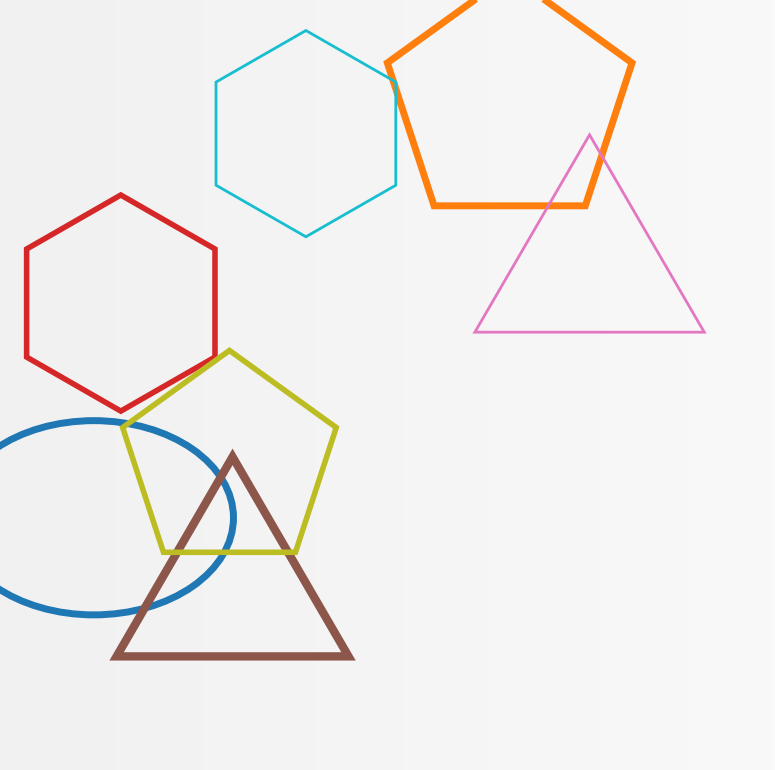[{"shape": "oval", "thickness": 2.5, "radius": 0.9, "center": [0.121, 0.328]}, {"shape": "pentagon", "thickness": 2.5, "radius": 0.83, "center": [0.658, 0.867]}, {"shape": "hexagon", "thickness": 2, "radius": 0.7, "center": [0.156, 0.606]}, {"shape": "triangle", "thickness": 3, "radius": 0.86, "center": [0.3, 0.234]}, {"shape": "triangle", "thickness": 1, "radius": 0.85, "center": [0.761, 0.654]}, {"shape": "pentagon", "thickness": 2, "radius": 0.72, "center": [0.296, 0.4]}, {"shape": "hexagon", "thickness": 1, "radius": 0.67, "center": [0.395, 0.826]}]